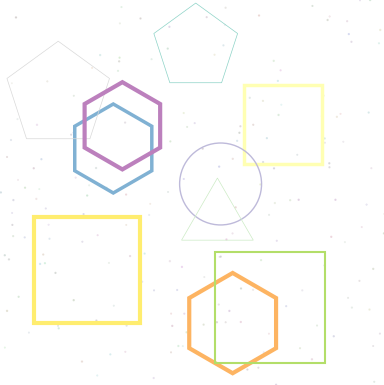[{"shape": "pentagon", "thickness": 0.5, "radius": 0.57, "center": [0.508, 0.878]}, {"shape": "square", "thickness": 2.5, "radius": 0.51, "center": [0.735, 0.677]}, {"shape": "circle", "thickness": 1, "radius": 0.53, "center": [0.573, 0.522]}, {"shape": "hexagon", "thickness": 2.5, "radius": 0.58, "center": [0.294, 0.614]}, {"shape": "hexagon", "thickness": 3, "radius": 0.65, "center": [0.604, 0.161]}, {"shape": "square", "thickness": 1.5, "radius": 0.72, "center": [0.701, 0.201]}, {"shape": "pentagon", "thickness": 0.5, "radius": 0.7, "center": [0.151, 0.753]}, {"shape": "hexagon", "thickness": 3, "radius": 0.57, "center": [0.318, 0.673]}, {"shape": "triangle", "thickness": 0.5, "radius": 0.54, "center": [0.565, 0.43]}, {"shape": "square", "thickness": 3, "radius": 0.69, "center": [0.226, 0.299]}]